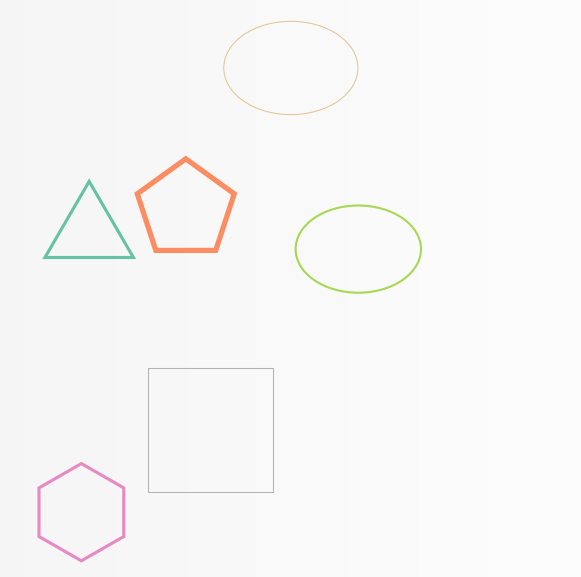[{"shape": "triangle", "thickness": 1.5, "radius": 0.44, "center": [0.153, 0.597]}, {"shape": "pentagon", "thickness": 2.5, "radius": 0.44, "center": [0.32, 0.636]}, {"shape": "hexagon", "thickness": 1.5, "radius": 0.42, "center": [0.14, 0.112]}, {"shape": "oval", "thickness": 1, "radius": 0.54, "center": [0.616, 0.568]}, {"shape": "oval", "thickness": 0.5, "radius": 0.58, "center": [0.5, 0.881]}, {"shape": "square", "thickness": 0.5, "radius": 0.54, "center": [0.362, 0.255]}]